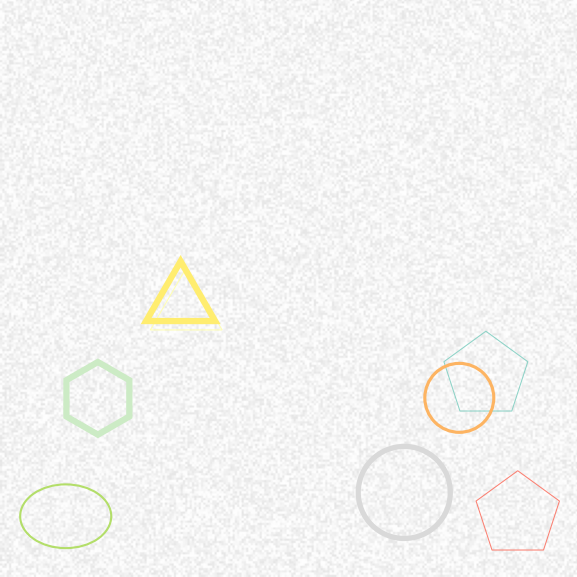[{"shape": "pentagon", "thickness": 0.5, "radius": 0.38, "center": [0.841, 0.349]}, {"shape": "triangle", "thickness": 0.5, "radius": 0.36, "center": [0.322, 0.464]}, {"shape": "pentagon", "thickness": 0.5, "radius": 0.38, "center": [0.897, 0.108]}, {"shape": "circle", "thickness": 1.5, "radius": 0.3, "center": [0.795, 0.31]}, {"shape": "oval", "thickness": 1, "radius": 0.39, "center": [0.114, 0.105]}, {"shape": "circle", "thickness": 2.5, "radius": 0.4, "center": [0.7, 0.146]}, {"shape": "hexagon", "thickness": 3, "radius": 0.31, "center": [0.169, 0.309]}, {"shape": "triangle", "thickness": 3, "radius": 0.35, "center": [0.313, 0.478]}]